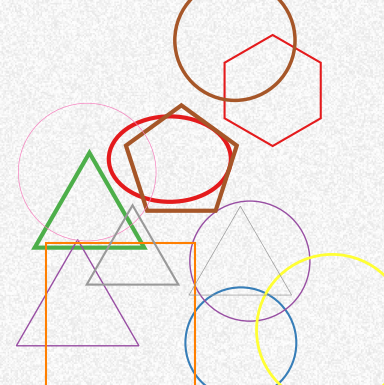[{"shape": "hexagon", "thickness": 1.5, "radius": 0.72, "center": [0.708, 0.765]}, {"shape": "oval", "thickness": 3, "radius": 0.79, "center": [0.441, 0.587]}, {"shape": "circle", "thickness": 1.5, "radius": 0.72, "center": [0.626, 0.11]}, {"shape": "triangle", "thickness": 3, "radius": 0.82, "center": [0.232, 0.439]}, {"shape": "circle", "thickness": 1, "radius": 0.78, "center": [0.649, 0.322]}, {"shape": "triangle", "thickness": 1, "radius": 0.92, "center": [0.202, 0.194]}, {"shape": "square", "thickness": 1.5, "radius": 0.97, "center": [0.313, 0.176]}, {"shape": "circle", "thickness": 2, "radius": 0.98, "center": [0.863, 0.143]}, {"shape": "circle", "thickness": 2.5, "radius": 0.78, "center": [0.61, 0.895]}, {"shape": "pentagon", "thickness": 3, "radius": 0.76, "center": [0.471, 0.575]}, {"shape": "circle", "thickness": 0.5, "radius": 0.89, "center": [0.226, 0.553]}, {"shape": "triangle", "thickness": 0.5, "radius": 0.77, "center": [0.624, 0.311]}, {"shape": "triangle", "thickness": 1.5, "radius": 0.69, "center": [0.344, 0.329]}]